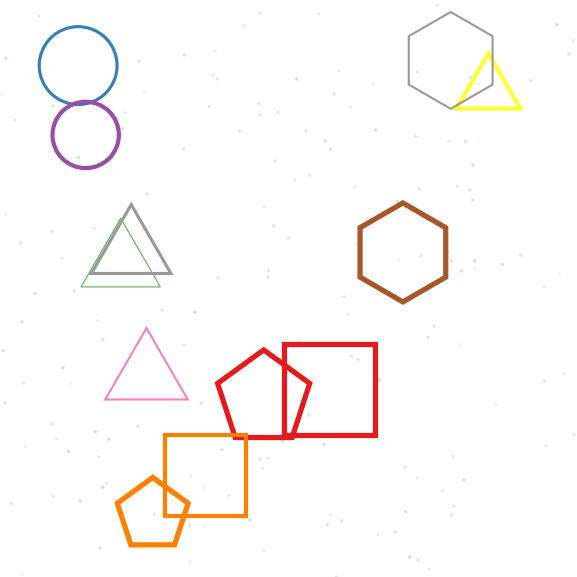[{"shape": "square", "thickness": 2.5, "radius": 0.39, "center": [0.571, 0.325]}, {"shape": "pentagon", "thickness": 2.5, "radius": 0.42, "center": [0.457, 0.309]}, {"shape": "circle", "thickness": 1.5, "radius": 0.34, "center": [0.135, 0.886]}, {"shape": "triangle", "thickness": 0.5, "radius": 0.4, "center": [0.209, 0.542]}, {"shape": "circle", "thickness": 2, "radius": 0.29, "center": [0.148, 0.765]}, {"shape": "square", "thickness": 2, "radius": 0.35, "center": [0.356, 0.176]}, {"shape": "pentagon", "thickness": 2.5, "radius": 0.32, "center": [0.264, 0.108]}, {"shape": "triangle", "thickness": 2, "radius": 0.32, "center": [0.846, 0.843]}, {"shape": "hexagon", "thickness": 2.5, "radius": 0.43, "center": [0.698, 0.562]}, {"shape": "triangle", "thickness": 1, "radius": 0.41, "center": [0.254, 0.349]}, {"shape": "hexagon", "thickness": 1, "radius": 0.42, "center": [0.78, 0.895]}, {"shape": "triangle", "thickness": 1.5, "radius": 0.4, "center": [0.227, 0.565]}]